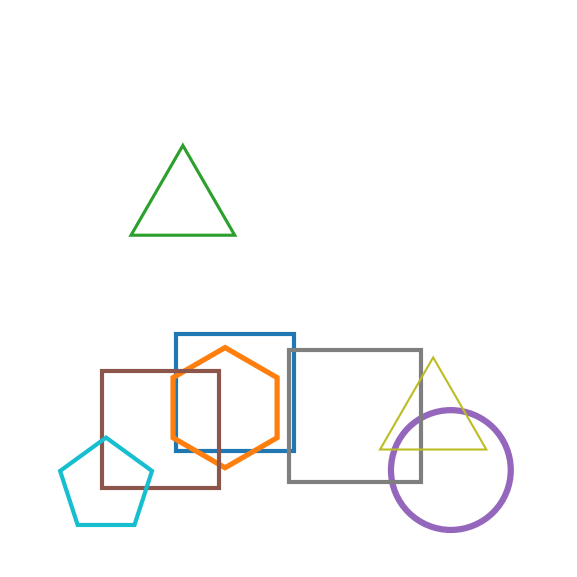[{"shape": "square", "thickness": 2, "radius": 0.51, "center": [0.406, 0.32]}, {"shape": "hexagon", "thickness": 2.5, "radius": 0.52, "center": [0.39, 0.293]}, {"shape": "triangle", "thickness": 1.5, "radius": 0.52, "center": [0.317, 0.644]}, {"shape": "circle", "thickness": 3, "radius": 0.52, "center": [0.781, 0.185]}, {"shape": "square", "thickness": 2, "radius": 0.5, "center": [0.278, 0.256]}, {"shape": "square", "thickness": 2, "radius": 0.57, "center": [0.614, 0.278]}, {"shape": "triangle", "thickness": 1, "radius": 0.53, "center": [0.75, 0.274]}, {"shape": "pentagon", "thickness": 2, "radius": 0.42, "center": [0.184, 0.158]}]